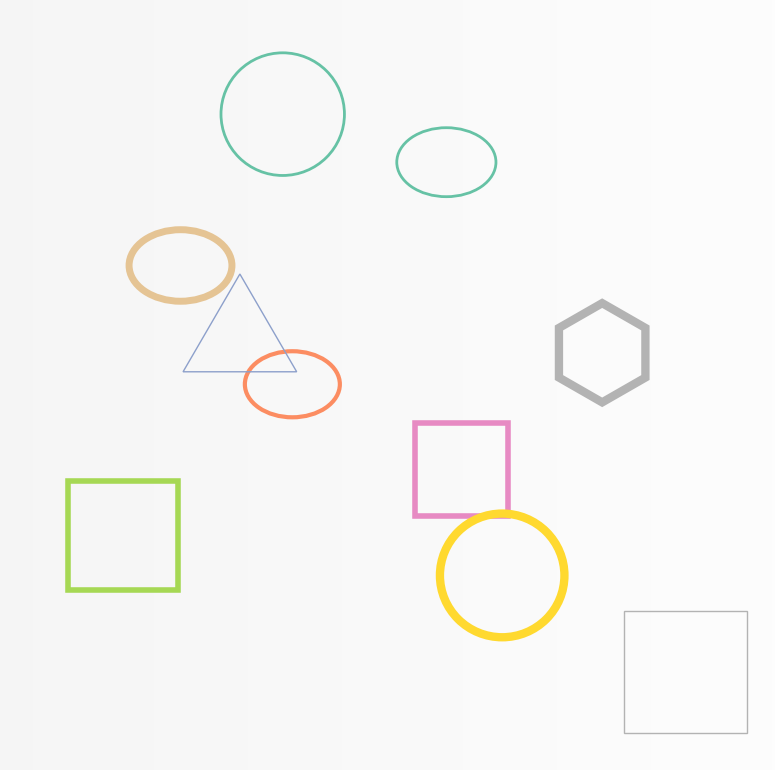[{"shape": "circle", "thickness": 1, "radius": 0.4, "center": [0.365, 0.852]}, {"shape": "oval", "thickness": 1, "radius": 0.32, "center": [0.576, 0.789]}, {"shape": "oval", "thickness": 1.5, "radius": 0.31, "center": [0.377, 0.501]}, {"shape": "triangle", "thickness": 0.5, "radius": 0.42, "center": [0.31, 0.559]}, {"shape": "square", "thickness": 2, "radius": 0.3, "center": [0.595, 0.39]}, {"shape": "square", "thickness": 2, "radius": 0.35, "center": [0.159, 0.304]}, {"shape": "circle", "thickness": 3, "radius": 0.4, "center": [0.648, 0.253]}, {"shape": "oval", "thickness": 2.5, "radius": 0.33, "center": [0.233, 0.655]}, {"shape": "hexagon", "thickness": 3, "radius": 0.32, "center": [0.777, 0.542]}, {"shape": "square", "thickness": 0.5, "radius": 0.4, "center": [0.885, 0.128]}]